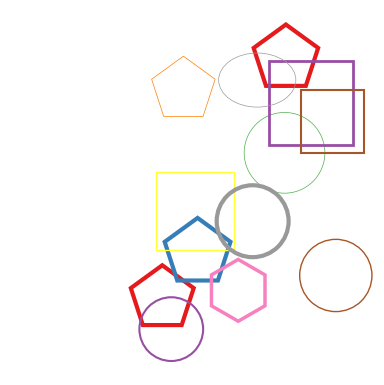[{"shape": "pentagon", "thickness": 3, "radius": 0.43, "center": [0.421, 0.225]}, {"shape": "pentagon", "thickness": 3, "radius": 0.44, "center": [0.743, 0.848]}, {"shape": "pentagon", "thickness": 3, "radius": 0.45, "center": [0.513, 0.344]}, {"shape": "circle", "thickness": 0.5, "radius": 0.52, "center": [0.739, 0.603]}, {"shape": "circle", "thickness": 1.5, "radius": 0.41, "center": [0.445, 0.145]}, {"shape": "square", "thickness": 2, "radius": 0.55, "center": [0.808, 0.733]}, {"shape": "pentagon", "thickness": 0.5, "radius": 0.43, "center": [0.476, 0.767]}, {"shape": "square", "thickness": 1, "radius": 0.51, "center": [0.507, 0.453]}, {"shape": "square", "thickness": 1.5, "radius": 0.41, "center": [0.864, 0.684]}, {"shape": "circle", "thickness": 1, "radius": 0.47, "center": [0.872, 0.284]}, {"shape": "hexagon", "thickness": 2.5, "radius": 0.4, "center": [0.619, 0.246]}, {"shape": "circle", "thickness": 3, "radius": 0.47, "center": [0.656, 0.425]}, {"shape": "oval", "thickness": 0.5, "radius": 0.5, "center": [0.668, 0.792]}]